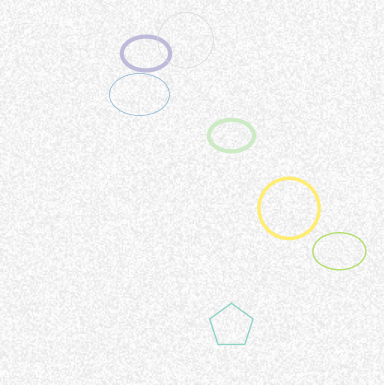[{"shape": "pentagon", "thickness": 1, "radius": 0.3, "center": [0.601, 0.153]}, {"shape": "oval", "thickness": 3, "radius": 0.31, "center": [0.379, 0.861]}, {"shape": "oval", "thickness": 0.5, "radius": 0.39, "center": [0.362, 0.754]}, {"shape": "oval", "thickness": 1, "radius": 0.34, "center": [0.882, 0.347]}, {"shape": "circle", "thickness": 0.5, "radius": 0.36, "center": [0.482, 0.895]}, {"shape": "oval", "thickness": 3, "radius": 0.29, "center": [0.601, 0.648]}, {"shape": "circle", "thickness": 2.5, "radius": 0.39, "center": [0.751, 0.459]}]